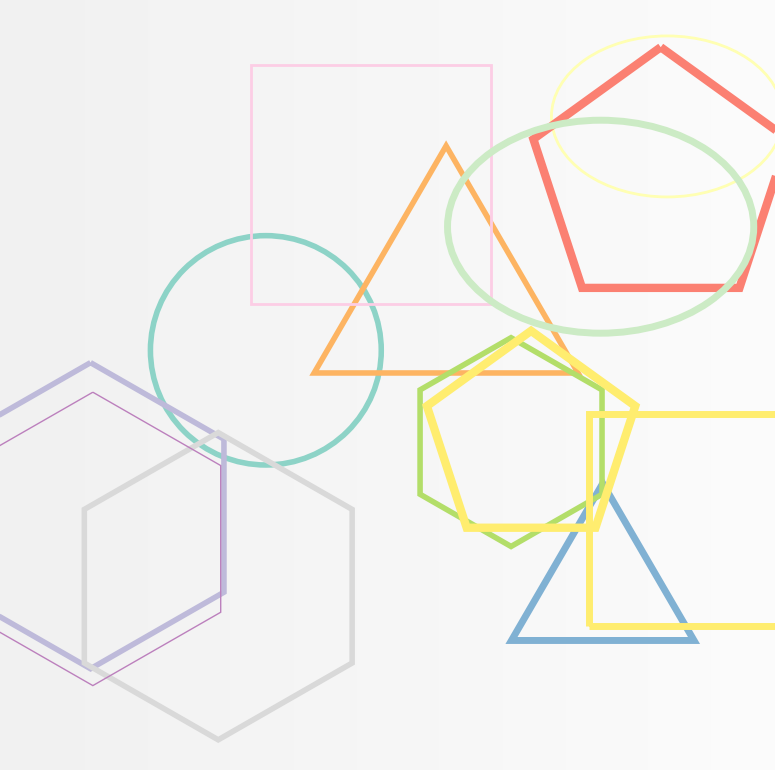[{"shape": "circle", "thickness": 2, "radius": 0.74, "center": [0.343, 0.545]}, {"shape": "oval", "thickness": 1, "radius": 0.75, "center": [0.861, 0.849]}, {"shape": "hexagon", "thickness": 2, "radius": 0.99, "center": [0.117, 0.33]}, {"shape": "pentagon", "thickness": 3, "radius": 0.86, "center": [0.853, 0.766]}, {"shape": "triangle", "thickness": 2.5, "radius": 0.68, "center": [0.778, 0.236]}, {"shape": "triangle", "thickness": 2, "radius": 0.98, "center": [0.576, 0.614]}, {"shape": "hexagon", "thickness": 2, "radius": 0.68, "center": [0.659, 0.426]}, {"shape": "square", "thickness": 1, "radius": 0.77, "center": [0.479, 0.76]}, {"shape": "hexagon", "thickness": 2, "radius": 1.0, "center": [0.282, 0.239]}, {"shape": "hexagon", "thickness": 0.5, "radius": 0.95, "center": [0.12, 0.3]}, {"shape": "oval", "thickness": 2.5, "radius": 0.99, "center": [0.775, 0.706]}, {"shape": "square", "thickness": 2.5, "radius": 0.69, "center": [0.897, 0.325]}, {"shape": "pentagon", "thickness": 3, "radius": 0.71, "center": [0.685, 0.429]}]